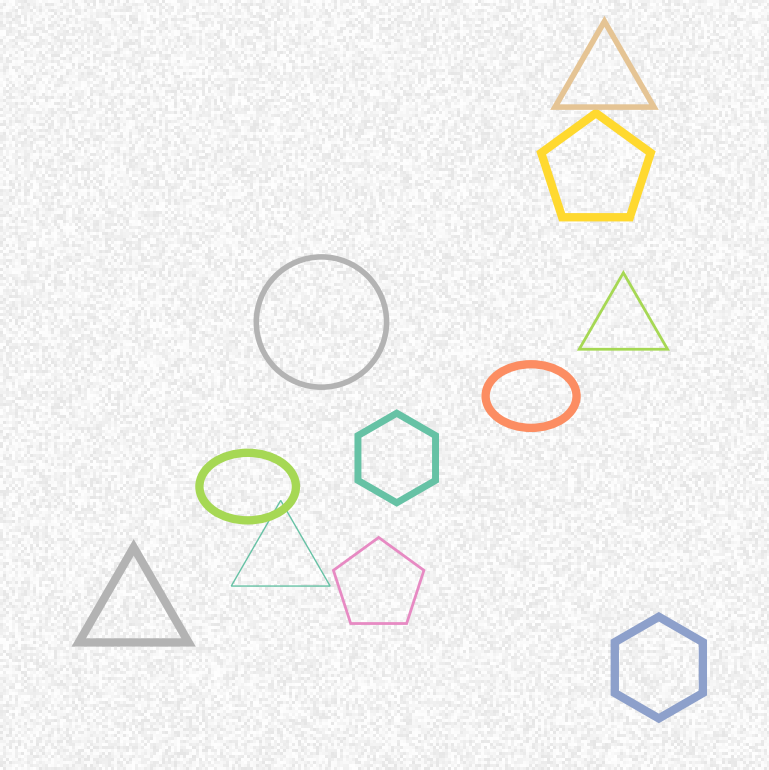[{"shape": "hexagon", "thickness": 2.5, "radius": 0.29, "center": [0.515, 0.405]}, {"shape": "triangle", "thickness": 0.5, "radius": 0.37, "center": [0.365, 0.276]}, {"shape": "oval", "thickness": 3, "radius": 0.3, "center": [0.69, 0.486]}, {"shape": "hexagon", "thickness": 3, "radius": 0.33, "center": [0.856, 0.133]}, {"shape": "pentagon", "thickness": 1, "radius": 0.31, "center": [0.492, 0.24]}, {"shape": "triangle", "thickness": 1, "radius": 0.33, "center": [0.81, 0.58]}, {"shape": "oval", "thickness": 3, "radius": 0.31, "center": [0.322, 0.368]}, {"shape": "pentagon", "thickness": 3, "radius": 0.37, "center": [0.774, 0.778]}, {"shape": "triangle", "thickness": 2, "radius": 0.37, "center": [0.785, 0.898]}, {"shape": "triangle", "thickness": 3, "radius": 0.41, "center": [0.174, 0.207]}, {"shape": "circle", "thickness": 2, "radius": 0.42, "center": [0.417, 0.582]}]